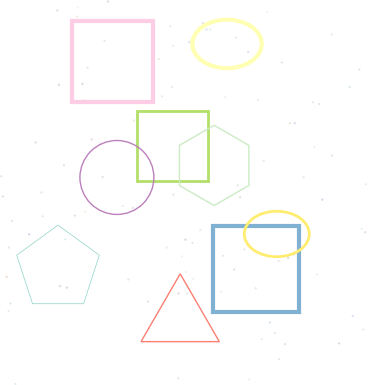[{"shape": "pentagon", "thickness": 0.5, "radius": 0.56, "center": [0.151, 0.302]}, {"shape": "oval", "thickness": 3, "radius": 0.45, "center": [0.59, 0.886]}, {"shape": "triangle", "thickness": 1, "radius": 0.59, "center": [0.468, 0.171]}, {"shape": "square", "thickness": 3, "radius": 0.55, "center": [0.665, 0.302]}, {"shape": "square", "thickness": 2, "radius": 0.46, "center": [0.447, 0.621]}, {"shape": "square", "thickness": 3, "radius": 0.53, "center": [0.291, 0.841]}, {"shape": "circle", "thickness": 1, "radius": 0.48, "center": [0.304, 0.539]}, {"shape": "hexagon", "thickness": 1, "radius": 0.52, "center": [0.556, 0.57]}, {"shape": "oval", "thickness": 2, "radius": 0.42, "center": [0.719, 0.392]}]